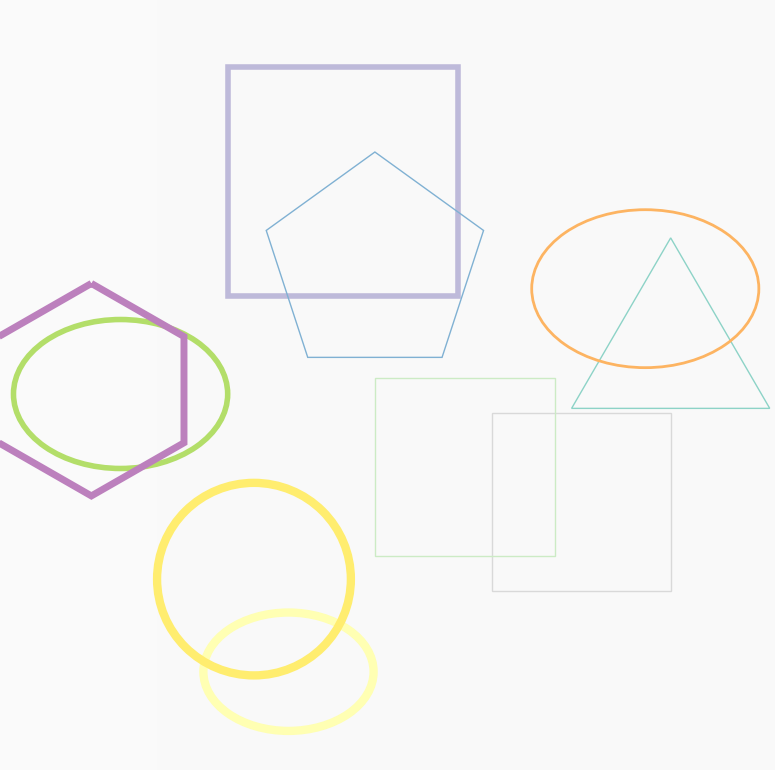[{"shape": "triangle", "thickness": 0.5, "radius": 0.74, "center": [0.865, 0.543]}, {"shape": "oval", "thickness": 3, "radius": 0.55, "center": [0.372, 0.128]}, {"shape": "square", "thickness": 2, "radius": 0.74, "center": [0.442, 0.764]}, {"shape": "pentagon", "thickness": 0.5, "radius": 0.74, "center": [0.484, 0.655]}, {"shape": "oval", "thickness": 1, "radius": 0.73, "center": [0.833, 0.625]}, {"shape": "oval", "thickness": 2, "radius": 0.69, "center": [0.156, 0.488]}, {"shape": "square", "thickness": 0.5, "radius": 0.58, "center": [0.75, 0.348]}, {"shape": "hexagon", "thickness": 2.5, "radius": 0.69, "center": [0.118, 0.494]}, {"shape": "square", "thickness": 0.5, "radius": 0.58, "center": [0.6, 0.393]}, {"shape": "circle", "thickness": 3, "radius": 0.63, "center": [0.328, 0.248]}]